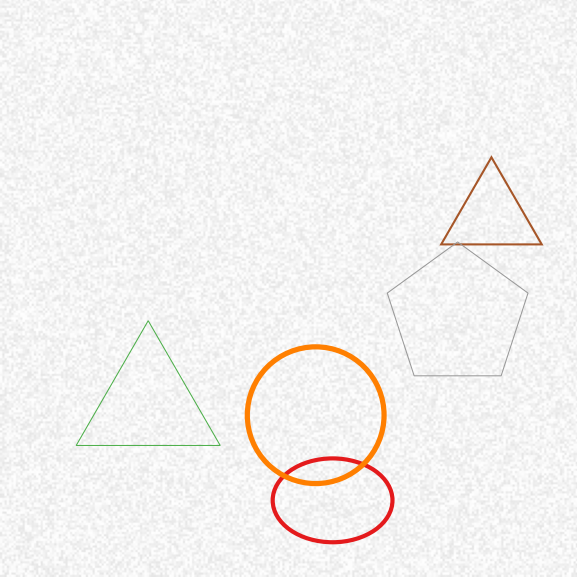[{"shape": "oval", "thickness": 2, "radius": 0.52, "center": [0.576, 0.133]}, {"shape": "triangle", "thickness": 0.5, "radius": 0.72, "center": [0.257, 0.3]}, {"shape": "circle", "thickness": 2.5, "radius": 0.59, "center": [0.547, 0.28]}, {"shape": "triangle", "thickness": 1, "radius": 0.5, "center": [0.851, 0.626]}, {"shape": "pentagon", "thickness": 0.5, "radius": 0.64, "center": [0.792, 0.452]}]